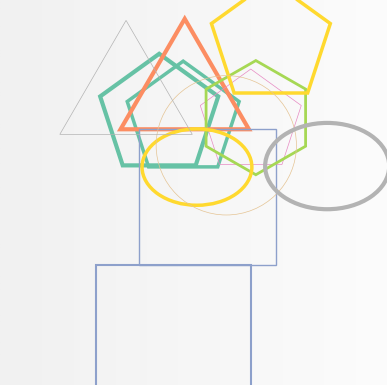[{"shape": "pentagon", "thickness": 2.5, "radius": 0.76, "center": [0.473, 0.689]}, {"shape": "pentagon", "thickness": 3, "radius": 0.8, "center": [0.411, 0.7]}, {"shape": "triangle", "thickness": 3, "radius": 0.96, "center": [0.477, 0.76]}, {"shape": "square", "thickness": 1, "radius": 0.88, "center": [0.536, 0.488]}, {"shape": "square", "thickness": 1.5, "radius": 1.0, "center": [0.447, 0.113]}, {"shape": "pentagon", "thickness": 0.5, "radius": 0.69, "center": [0.647, 0.684]}, {"shape": "hexagon", "thickness": 2, "radius": 0.74, "center": [0.66, 0.694]}, {"shape": "oval", "thickness": 2.5, "radius": 0.71, "center": [0.508, 0.566]}, {"shape": "pentagon", "thickness": 2.5, "radius": 0.81, "center": [0.699, 0.889]}, {"shape": "circle", "thickness": 0.5, "radius": 0.91, "center": [0.584, 0.623]}, {"shape": "oval", "thickness": 3, "radius": 0.8, "center": [0.844, 0.569]}, {"shape": "triangle", "thickness": 0.5, "radius": 0.99, "center": [0.325, 0.75]}]